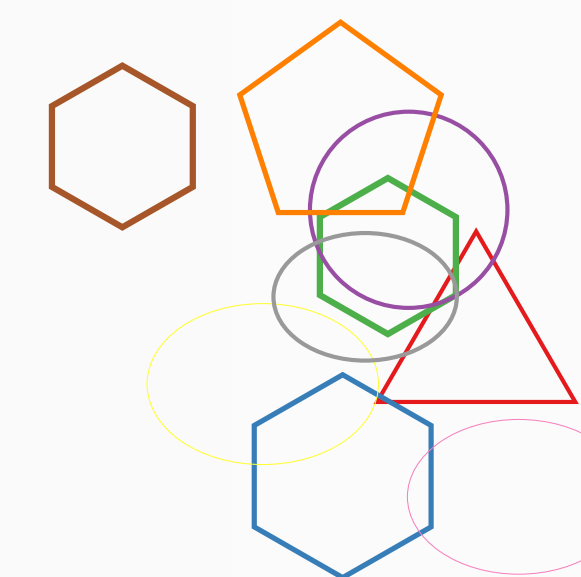[{"shape": "triangle", "thickness": 2, "radius": 0.98, "center": [0.819, 0.402]}, {"shape": "hexagon", "thickness": 2.5, "radius": 0.88, "center": [0.59, 0.175]}, {"shape": "hexagon", "thickness": 3, "radius": 0.68, "center": [0.667, 0.556]}, {"shape": "circle", "thickness": 2, "radius": 0.85, "center": [0.703, 0.636]}, {"shape": "pentagon", "thickness": 2.5, "radius": 0.91, "center": [0.586, 0.778]}, {"shape": "oval", "thickness": 0.5, "radius": 1.0, "center": [0.452, 0.334]}, {"shape": "hexagon", "thickness": 3, "radius": 0.7, "center": [0.211, 0.745]}, {"shape": "oval", "thickness": 0.5, "radius": 0.96, "center": [0.892, 0.139]}, {"shape": "oval", "thickness": 2, "radius": 0.79, "center": [0.628, 0.485]}]